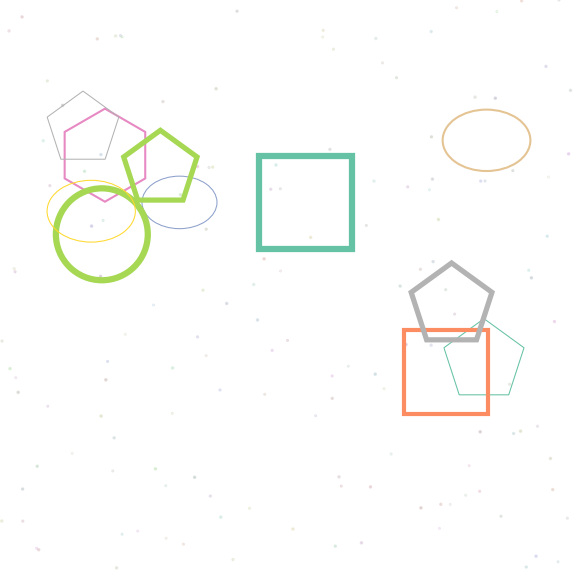[{"shape": "square", "thickness": 3, "radius": 0.4, "center": [0.529, 0.649]}, {"shape": "pentagon", "thickness": 0.5, "radius": 0.36, "center": [0.838, 0.374]}, {"shape": "square", "thickness": 2, "radius": 0.36, "center": [0.773, 0.355]}, {"shape": "oval", "thickness": 0.5, "radius": 0.32, "center": [0.311, 0.649]}, {"shape": "hexagon", "thickness": 1, "radius": 0.4, "center": [0.182, 0.73]}, {"shape": "pentagon", "thickness": 2.5, "radius": 0.33, "center": [0.278, 0.707]}, {"shape": "circle", "thickness": 3, "radius": 0.4, "center": [0.176, 0.593]}, {"shape": "oval", "thickness": 0.5, "radius": 0.38, "center": [0.158, 0.633]}, {"shape": "oval", "thickness": 1, "radius": 0.38, "center": [0.842, 0.756]}, {"shape": "pentagon", "thickness": 2.5, "radius": 0.37, "center": [0.782, 0.47]}, {"shape": "pentagon", "thickness": 0.5, "radius": 0.33, "center": [0.144, 0.776]}]